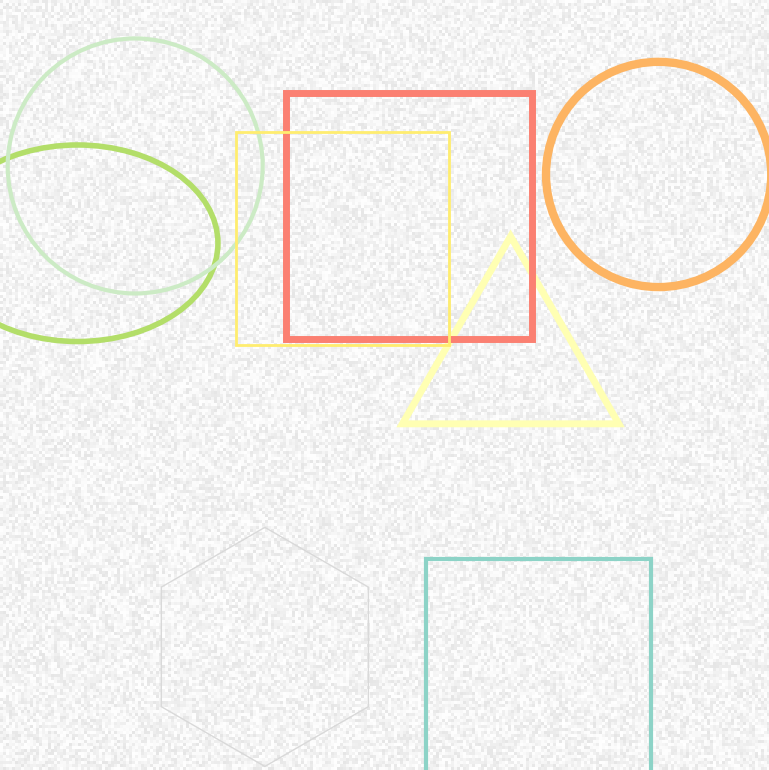[{"shape": "square", "thickness": 1.5, "radius": 0.73, "center": [0.699, 0.129]}, {"shape": "triangle", "thickness": 2.5, "radius": 0.81, "center": [0.663, 0.531]}, {"shape": "square", "thickness": 2.5, "radius": 0.8, "center": [0.531, 0.719]}, {"shape": "circle", "thickness": 3, "radius": 0.73, "center": [0.855, 0.773]}, {"shape": "oval", "thickness": 2, "radius": 0.91, "center": [0.101, 0.684]}, {"shape": "hexagon", "thickness": 0.5, "radius": 0.78, "center": [0.344, 0.16]}, {"shape": "circle", "thickness": 1.5, "radius": 0.83, "center": [0.176, 0.784]}, {"shape": "square", "thickness": 1, "radius": 0.69, "center": [0.445, 0.691]}]